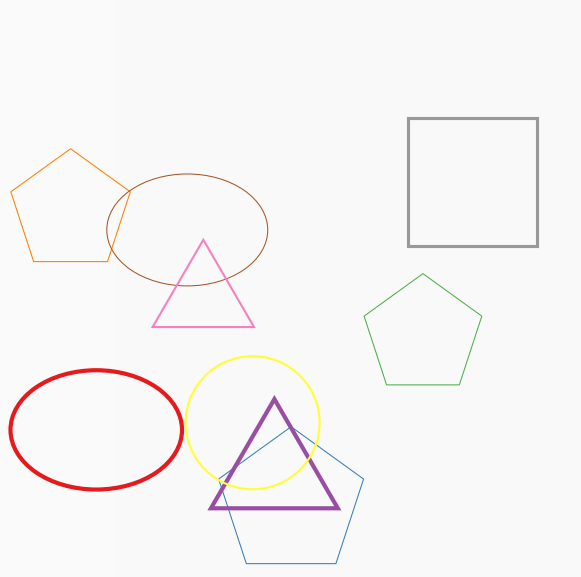[{"shape": "oval", "thickness": 2, "radius": 0.74, "center": [0.166, 0.255]}, {"shape": "pentagon", "thickness": 0.5, "radius": 0.66, "center": [0.501, 0.129]}, {"shape": "pentagon", "thickness": 0.5, "radius": 0.53, "center": [0.728, 0.419]}, {"shape": "triangle", "thickness": 2, "radius": 0.63, "center": [0.472, 0.182]}, {"shape": "pentagon", "thickness": 0.5, "radius": 0.54, "center": [0.121, 0.634]}, {"shape": "circle", "thickness": 1, "radius": 0.58, "center": [0.435, 0.267]}, {"shape": "oval", "thickness": 0.5, "radius": 0.69, "center": [0.322, 0.601]}, {"shape": "triangle", "thickness": 1, "radius": 0.5, "center": [0.35, 0.483]}, {"shape": "square", "thickness": 1.5, "radius": 0.56, "center": [0.812, 0.684]}]